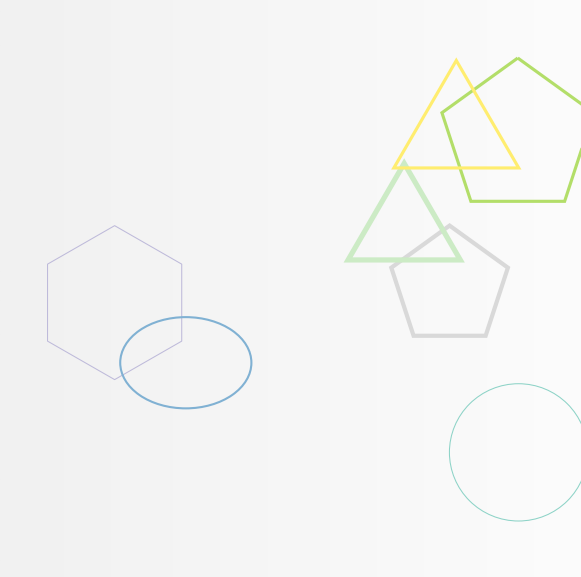[{"shape": "circle", "thickness": 0.5, "radius": 0.59, "center": [0.892, 0.216]}, {"shape": "hexagon", "thickness": 0.5, "radius": 0.67, "center": [0.197, 0.475]}, {"shape": "oval", "thickness": 1, "radius": 0.56, "center": [0.32, 0.371]}, {"shape": "pentagon", "thickness": 1.5, "radius": 0.69, "center": [0.891, 0.761]}, {"shape": "pentagon", "thickness": 2, "radius": 0.53, "center": [0.774, 0.503]}, {"shape": "triangle", "thickness": 2.5, "radius": 0.56, "center": [0.695, 0.605]}, {"shape": "triangle", "thickness": 1.5, "radius": 0.62, "center": [0.785, 0.77]}]